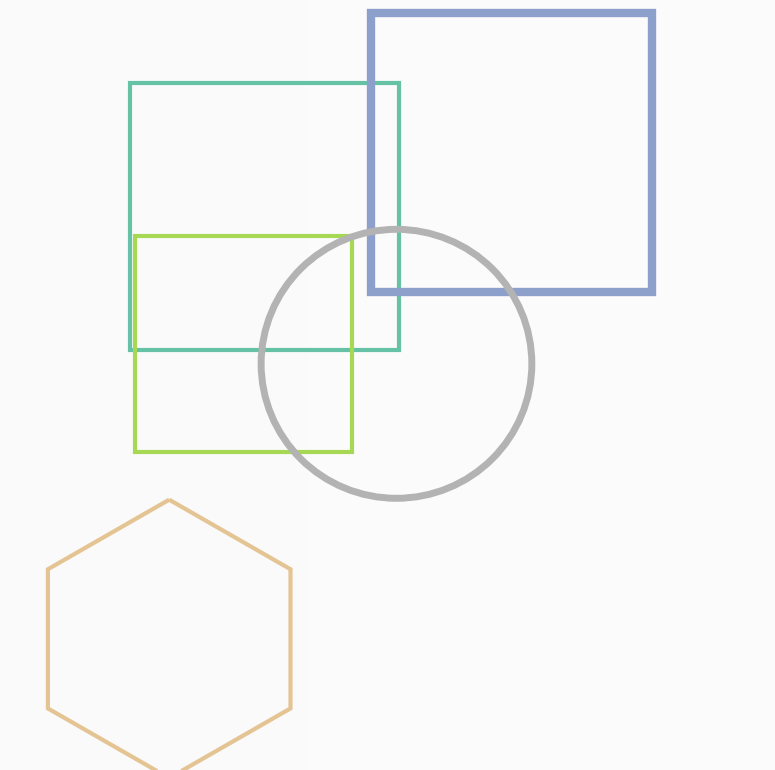[{"shape": "square", "thickness": 1.5, "radius": 0.87, "center": [0.341, 0.718]}, {"shape": "square", "thickness": 3, "radius": 0.9, "center": [0.66, 0.802]}, {"shape": "square", "thickness": 1.5, "radius": 0.7, "center": [0.314, 0.553]}, {"shape": "hexagon", "thickness": 1.5, "radius": 0.9, "center": [0.218, 0.17]}, {"shape": "circle", "thickness": 2.5, "radius": 0.87, "center": [0.512, 0.528]}]